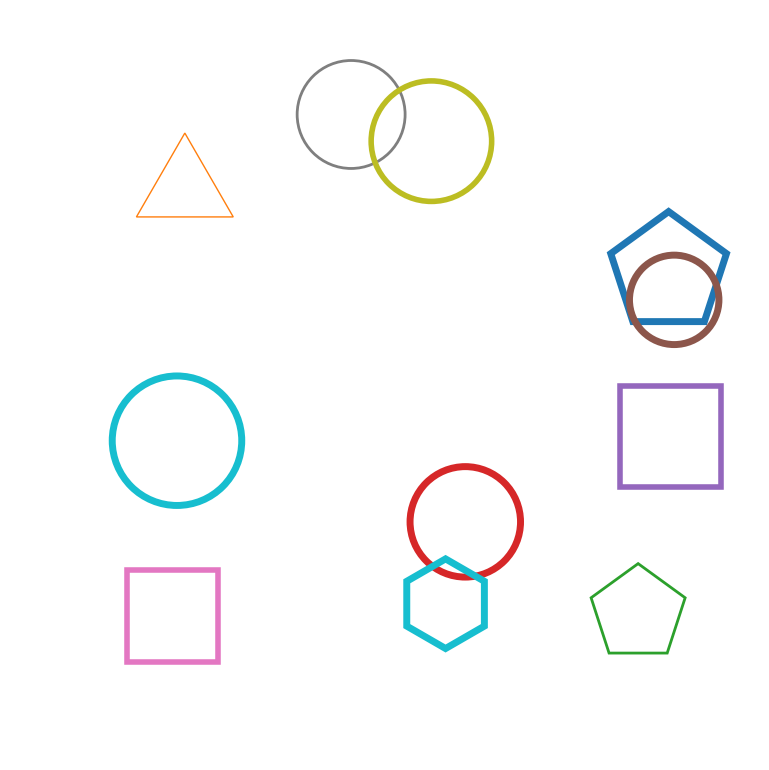[{"shape": "pentagon", "thickness": 2.5, "radius": 0.39, "center": [0.868, 0.646]}, {"shape": "triangle", "thickness": 0.5, "radius": 0.36, "center": [0.24, 0.755]}, {"shape": "pentagon", "thickness": 1, "radius": 0.32, "center": [0.829, 0.204]}, {"shape": "circle", "thickness": 2.5, "radius": 0.36, "center": [0.604, 0.322]}, {"shape": "square", "thickness": 2, "radius": 0.33, "center": [0.871, 0.433]}, {"shape": "circle", "thickness": 2.5, "radius": 0.29, "center": [0.876, 0.611]}, {"shape": "square", "thickness": 2, "radius": 0.3, "center": [0.224, 0.2]}, {"shape": "circle", "thickness": 1, "radius": 0.35, "center": [0.456, 0.851]}, {"shape": "circle", "thickness": 2, "radius": 0.39, "center": [0.56, 0.817]}, {"shape": "circle", "thickness": 2.5, "radius": 0.42, "center": [0.23, 0.428]}, {"shape": "hexagon", "thickness": 2.5, "radius": 0.29, "center": [0.579, 0.216]}]